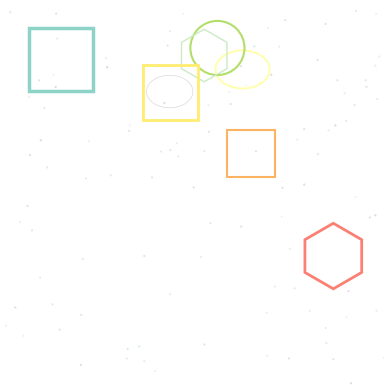[{"shape": "square", "thickness": 2.5, "radius": 0.41, "center": [0.158, 0.845]}, {"shape": "oval", "thickness": 1.5, "radius": 0.35, "center": [0.63, 0.82]}, {"shape": "hexagon", "thickness": 2, "radius": 0.43, "center": [0.866, 0.335]}, {"shape": "square", "thickness": 1.5, "radius": 0.31, "center": [0.652, 0.602]}, {"shape": "circle", "thickness": 1.5, "radius": 0.35, "center": [0.565, 0.875]}, {"shape": "oval", "thickness": 0.5, "radius": 0.3, "center": [0.441, 0.762]}, {"shape": "hexagon", "thickness": 1, "radius": 0.34, "center": [0.53, 0.856]}, {"shape": "square", "thickness": 2, "radius": 0.36, "center": [0.443, 0.76]}]